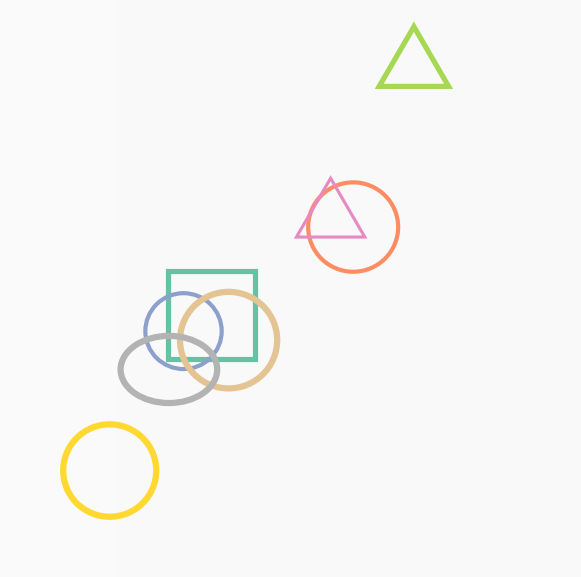[{"shape": "square", "thickness": 2.5, "radius": 0.38, "center": [0.364, 0.454]}, {"shape": "circle", "thickness": 2, "radius": 0.39, "center": [0.608, 0.606]}, {"shape": "circle", "thickness": 2, "radius": 0.33, "center": [0.316, 0.426]}, {"shape": "triangle", "thickness": 1.5, "radius": 0.34, "center": [0.569, 0.623]}, {"shape": "triangle", "thickness": 2.5, "radius": 0.34, "center": [0.712, 0.884]}, {"shape": "circle", "thickness": 3, "radius": 0.4, "center": [0.189, 0.184]}, {"shape": "circle", "thickness": 3, "radius": 0.42, "center": [0.393, 0.41]}, {"shape": "oval", "thickness": 3, "radius": 0.42, "center": [0.291, 0.359]}]